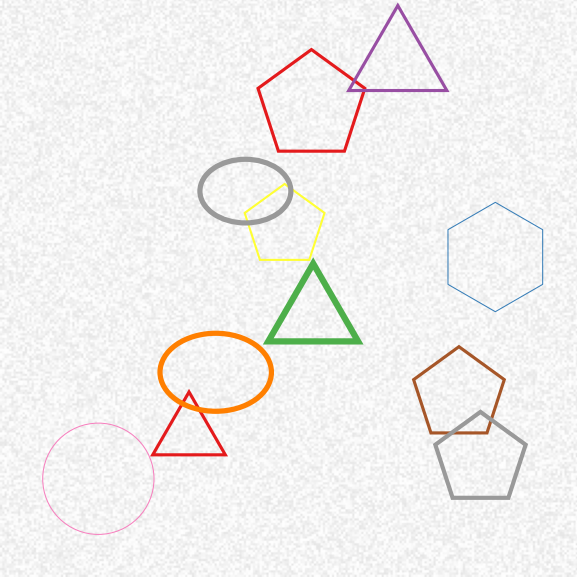[{"shape": "triangle", "thickness": 1.5, "radius": 0.36, "center": [0.327, 0.248]}, {"shape": "pentagon", "thickness": 1.5, "radius": 0.49, "center": [0.539, 0.816]}, {"shape": "hexagon", "thickness": 0.5, "radius": 0.47, "center": [0.858, 0.554]}, {"shape": "triangle", "thickness": 3, "radius": 0.45, "center": [0.542, 0.453]}, {"shape": "triangle", "thickness": 1.5, "radius": 0.49, "center": [0.689, 0.891]}, {"shape": "oval", "thickness": 2.5, "radius": 0.48, "center": [0.374, 0.355]}, {"shape": "pentagon", "thickness": 1, "radius": 0.36, "center": [0.493, 0.608]}, {"shape": "pentagon", "thickness": 1.5, "radius": 0.41, "center": [0.795, 0.316]}, {"shape": "circle", "thickness": 0.5, "radius": 0.48, "center": [0.17, 0.17]}, {"shape": "pentagon", "thickness": 2, "radius": 0.41, "center": [0.832, 0.204]}, {"shape": "oval", "thickness": 2.5, "radius": 0.39, "center": [0.425, 0.668]}]